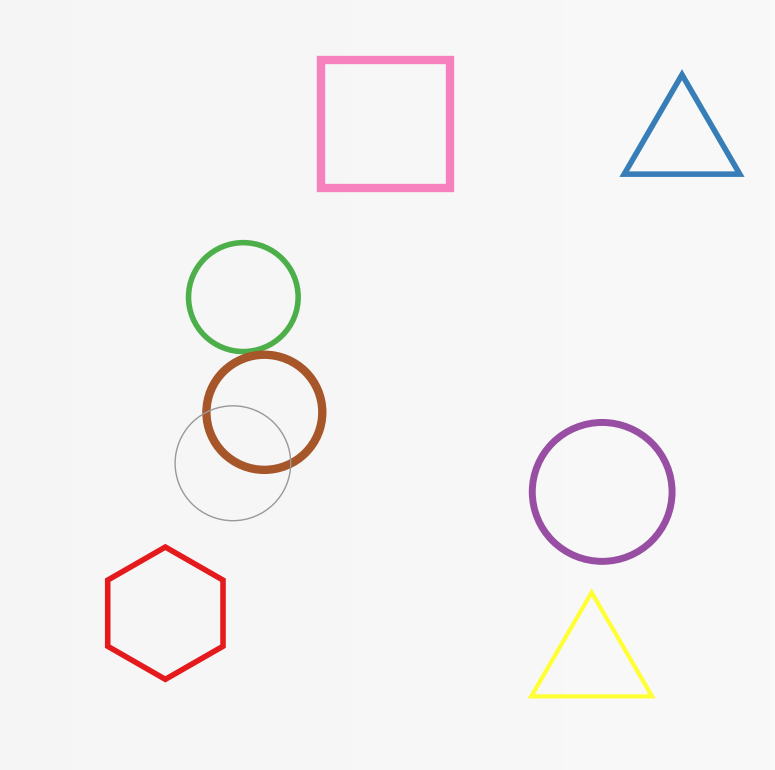[{"shape": "hexagon", "thickness": 2, "radius": 0.43, "center": [0.213, 0.204]}, {"shape": "triangle", "thickness": 2, "radius": 0.43, "center": [0.88, 0.817]}, {"shape": "circle", "thickness": 2, "radius": 0.35, "center": [0.314, 0.614]}, {"shape": "circle", "thickness": 2.5, "radius": 0.45, "center": [0.777, 0.361]}, {"shape": "triangle", "thickness": 1.5, "radius": 0.45, "center": [0.763, 0.141]}, {"shape": "circle", "thickness": 3, "radius": 0.37, "center": [0.341, 0.465]}, {"shape": "square", "thickness": 3, "radius": 0.42, "center": [0.497, 0.839]}, {"shape": "circle", "thickness": 0.5, "radius": 0.37, "center": [0.301, 0.398]}]